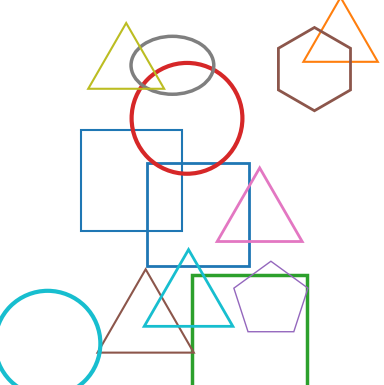[{"shape": "square", "thickness": 1.5, "radius": 0.66, "center": [0.341, 0.531]}, {"shape": "square", "thickness": 2, "radius": 0.67, "center": [0.514, 0.443]}, {"shape": "triangle", "thickness": 1.5, "radius": 0.56, "center": [0.885, 0.895]}, {"shape": "square", "thickness": 2.5, "radius": 0.75, "center": [0.648, 0.135]}, {"shape": "circle", "thickness": 3, "radius": 0.72, "center": [0.486, 0.693]}, {"shape": "pentagon", "thickness": 1, "radius": 0.51, "center": [0.704, 0.22]}, {"shape": "hexagon", "thickness": 2, "radius": 0.54, "center": [0.817, 0.82]}, {"shape": "triangle", "thickness": 1.5, "radius": 0.72, "center": [0.378, 0.156]}, {"shape": "triangle", "thickness": 2, "radius": 0.64, "center": [0.674, 0.436]}, {"shape": "oval", "thickness": 2.5, "radius": 0.54, "center": [0.448, 0.83]}, {"shape": "triangle", "thickness": 1.5, "radius": 0.57, "center": [0.328, 0.826]}, {"shape": "triangle", "thickness": 2, "radius": 0.66, "center": [0.49, 0.219]}, {"shape": "circle", "thickness": 3, "radius": 0.68, "center": [0.124, 0.108]}]